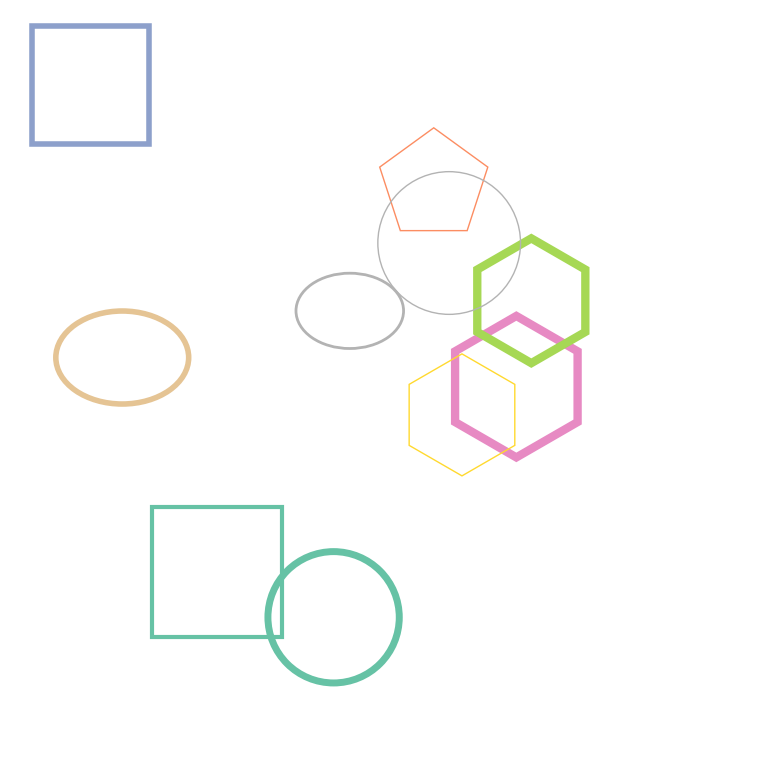[{"shape": "circle", "thickness": 2.5, "radius": 0.43, "center": [0.433, 0.198]}, {"shape": "square", "thickness": 1.5, "radius": 0.42, "center": [0.281, 0.257]}, {"shape": "pentagon", "thickness": 0.5, "radius": 0.37, "center": [0.563, 0.76]}, {"shape": "square", "thickness": 2, "radius": 0.38, "center": [0.118, 0.889]}, {"shape": "hexagon", "thickness": 3, "radius": 0.46, "center": [0.671, 0.498]}, {"shape": "hexagon", "thickness": 3, "radius": 0.41, "center": [0.69, 0.609]}, {"shape": "hexagon", "thickness": 0.5, "radius": 0.4, "center": [0.6, 0.461]}, {"shape": "oval", "thickness": 2, "radius": 0.43, "center": [0.159, 0.536]}, {"shape": "circle", "thickness": 0.5, "radius": 0.46, "center": [0.583, 0.684]}, {"shape": "oval", "thickness": 1, "radius": 0.35, "center": [0.454, 0.596]}]